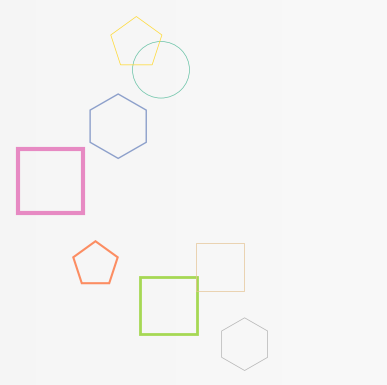[{"shape": "circle", "thickness": 0.5, "radius": 0.37, "center": [0.415, 0.819]}, {"shape": "pentagon", "thickness": 1.5, "radius": 0.3, "center": [0.246, 0.313]}, {"shape": "hexagon", "thickness": 1, "radius": 0.42, "center": [0.305, 0.672]}, {"shape": "square", "thickness": 3, "radius": 0.42, "center": [0.13, 0.53]}, {"shape": "square", "thickness": 2, "radius": 0.37, "center": [0.435, 0.206]}, {"shape": "pentagon", "thickness": 0.5, "radius": 0.35, "center": [0.352, 0.888]}, {"shape": "square", "thickness": 0.5, "radius": 0.31, "center": [0.567, 0.306]}, {"shape": "hexagon", "thickness": 0.5, "radius": 0.34, "center": [0.631, 0.106]}]